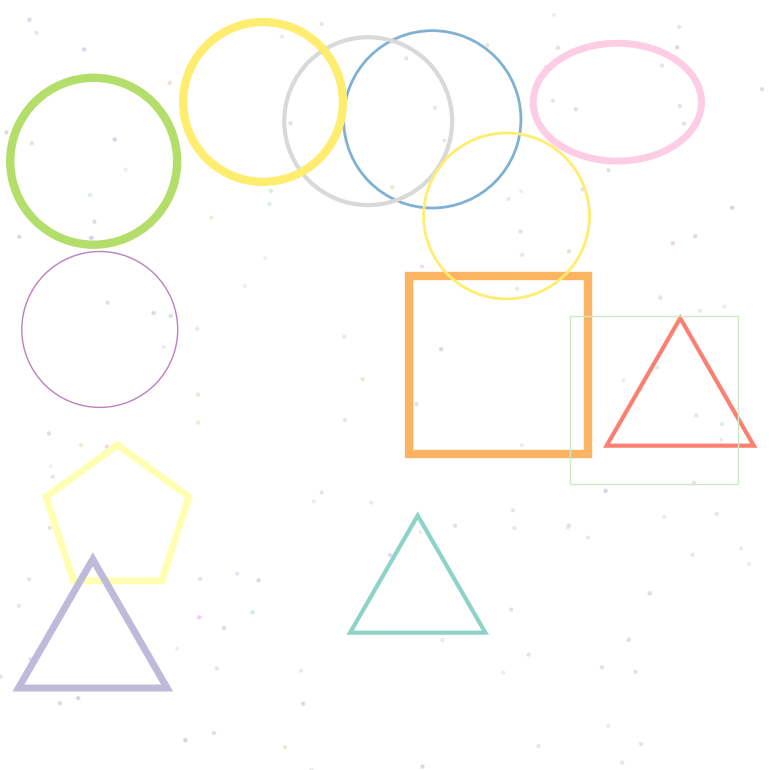[{"shape": "triangle", "thickness": 1.5, "radius": 0.51, "center": [0.542, 0.229]}, {"shape": "pentagon", "thickness": 2.5, "radius": 0.49, "center": [0.153, 0.325]}, {"shape": "triangle", "thickness": 2.5, "radius": 0.56, "center": [0.12, 0.162]}, {"shape": "triangle", "thickness": 1.5, "radius": 0.55, "center": [0.883, 0.476]}, {"shape": "circle", "thickness": 1, "radius": 0.58, "center": [0.561, 0.845]}, {"shape": "square", "thickness": 3, "radius": 0.58, "center": [0.648, 0.526]}, {"shape": "circle", "thickness": 3, "radius": 0.54, "center": [0.122, 0.791]}, {"shape": "oval", "thickness": 2.5, "radius": 0.55, "center": [0.802, 0.867]}, {"shape": "circle", "thickness": 1.5, "radius": 0.55, "center": [0.478, 0.843]}, {"shape": "circle", "thickness": 0.5, "radius": 0.51, "center": [0.13, 0.572]}, {"shape": "square", "thickness": 0.5, "radius": 0.54, "center": [0.849, 0.481]}, {"shape": "circle", "thickness": 3, "radius": 0.52, "center": [0.342, 0.868]}, {"shape": "circle", "thickness": 1, "radius": 0.54, "center": [0.658, 0.72]}]